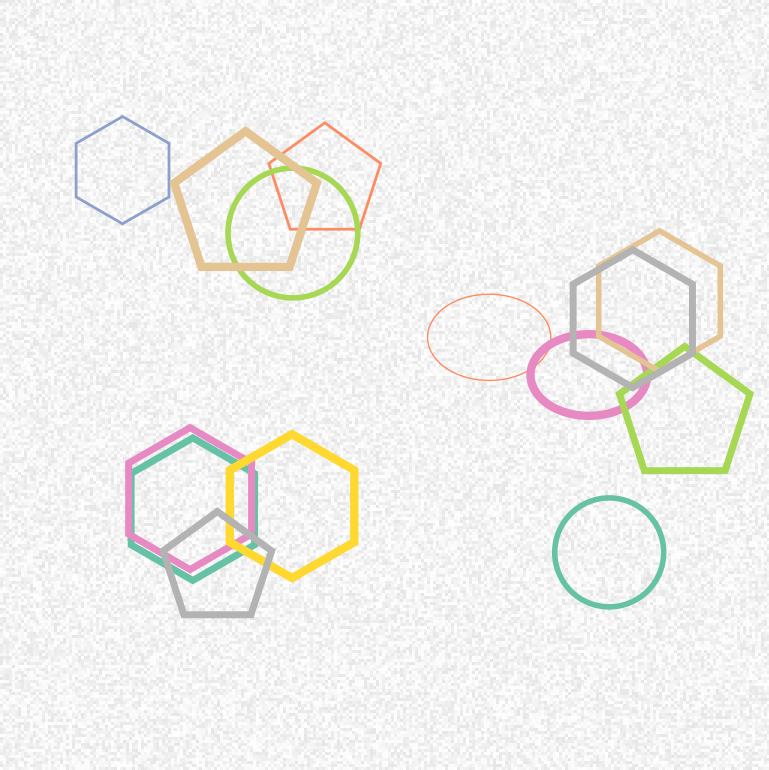[{"shape": "circle", "thickness": 2, "radius": 0.35, "center": [0.791, 0.283]}, {"shape": "hexagon", "thickness": 2.5, "radius": 0.46, "center": [0.25, 0.339]}, {"shape": "oval", "thickness": 0.5, "radius": 0.4, "center": [0.635, 0.562]}, {"shape": "pentagon", "thickness": 1, "radius": 0.38, "center": [0.422, 0.764]}, {"shape": "hexagon", "thickness": 1, "radius": 0.35, "center": [0.159, 0.779]}, {"shape": "oval", "thickness": 3, "radius": 0.38, "center": [0.765, 0.513]}, {"shape": "hexagon", "thickness": 2.5, "radius": 0.46, "center": [0.247, 0.352]}, {"shape": "pentagon", "thickness": 2.5, "radius": 0.45, "center": [0.889, 0.461]}, {"shape": "circle", "thickness": 2, "radius": 0.42, "center": [0.38, 0.697]}, {"shape": "hexagon", "thickness": 3, "radius": 0.47, "center": [0.379, 0.343]}, {"shape": "pentagon", "thickness": 3, "radius": 0.49, "center": [0.319, 0.732]}, {"shape": "hexagon", "thickness": 2, "radius": 0.46, "center": [0.856, 0.609]}, {"shape": "hexagon", "thickness": 2.5, "radius": 0.45, "center": [0.822, 0.586]}, {"shape": "pentagon", "thickness": 2.5, "radius": 0.37, "center": [0.282, 0.262]}]